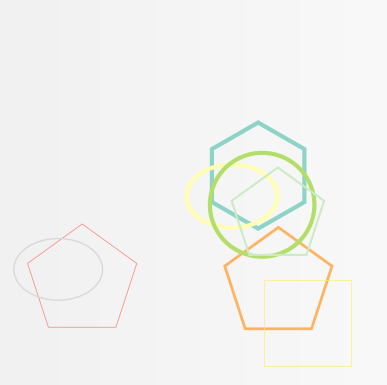[{"shape": "hexagon", "thickness": 3, "radius": 0.69, "center": [0.666, 0.544]}, {"shape": "oval", "thickness": 3, "radius": 0.59, "center": [0.599, 0.491]}, {"shape": "pentagon", "thickness": 0.5, "radius": 0.74, "center": [0.212, 0.27]}, {"shape": "pentagon", "thickness": 2, "radius": 0.73, "center": [0.718, 0.264]}, {"shape": "circle", "thickness": 3, "radius": 0.67, "center": [0.677, 0.468]}, {"shape": "oval", "thickness": 1, "radius": 0.57, "center": [0.15, 0.3]}, {"shape": "pentagon", "thickness": 1.5, "radius": 0.63, "center": [0.717, 0.439]}, {"shape": "square", "thickness": 0.5, "radius": 0.56, "center": [0.793, 0.161]}]